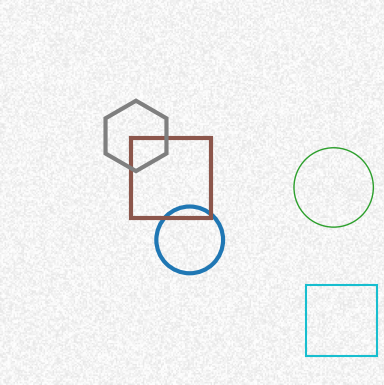[{"shape": "circle", "thickness": 3, "radius": 0.43, "center": [0.493, 0.377]}, {"shape": "circle", "thickness": 1, "radius": 0.52, "center": [0.867, 0.513]}, {"shape": "square", "thickness": 3, "radius": 0.52, "center": [0.444, 0.539]}, {"shape": "hexagon", "thickness": 3, "radius": 0.46, "center": [0.353, 0.647]}, {"shape": "square", "thickness": 1.5, "radius": 0.46, "center": [0.887, 0.167]}]